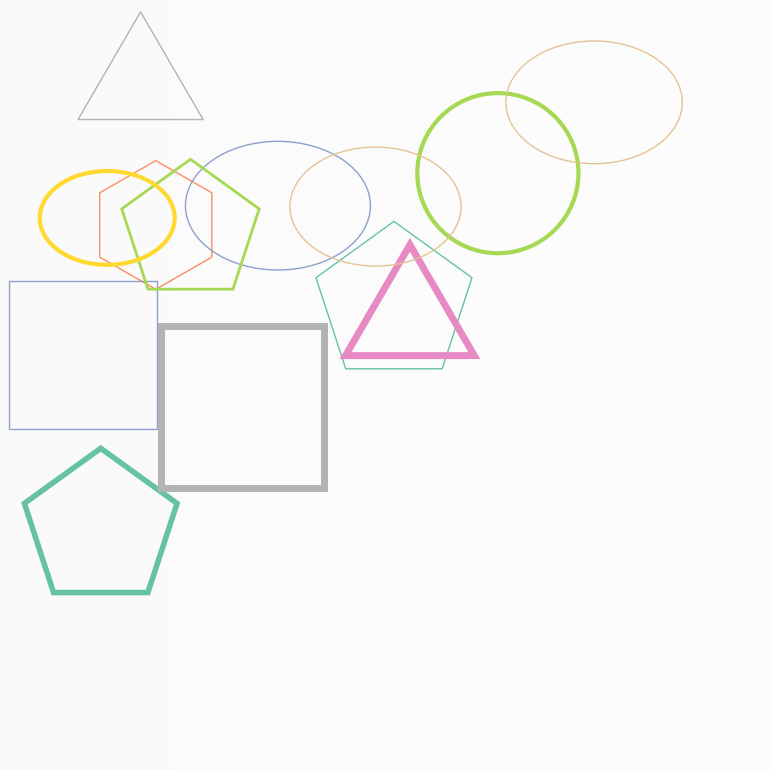[{"shape": "pentagon", "thickness": 0.5, "radius": 0.53, "center": [0.508, 0.607]}, {"shape": "pentagon", "thickness": 2, "radius": 0.52, "center": [0.13, 0.314]}, {"shape": "hexagon", "thickness": 0.5, "radius": 0.42, "center": [0.201, 0.708]}, {"shape": "square", "thickness": 0.5, "radius": 0.48, "center": [0.107, 0.539]}, {"shape": "oval", "thickness": 0.5, "radius": 0.6, "center": [0.359, 0.733]}, {"shape": "triangle", "thickness": 2.5, "radius": 0.48, "center": [0.529, 0.586]}, {"shape": "pentagon", "thickness": 1, "radius": 0.47, "center": [0.246, 0.7]}, {"shape": "circle", "thickness": 1.5, "radius": 0.52, "center": [0.642, 0.775]}, {"shape": "oval", "thickness": 1.5, "radius": 0.44, "center": [0.138, 0.717]}, {"shape": "oval", "thickness": 0.5, "radius": 0.55, "center": [0.485, 0.732]}, {"shape": "oval", "thickness": 0.5, "radius": 0.57, "center": [0.767, 0.867]}, {"shape": "square", "thickness": 2.5, "radius": 0.53, "center": [0.313, 0.471]}, {"shape": "triangle", "thickness": 0.5, "radius": 0.47, "center": [0.181, 0.891]}]